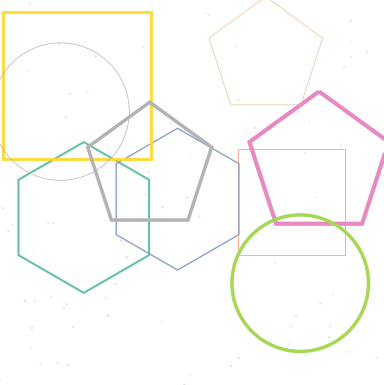[{"shape": "hexagon", "thickness": 1.5, "radius": 0.98, "center": [0.218, 0.435]}, {"shape": "square", "thickness": 0.5, "radius": 0.69, "center": [0.757, 0.475]}, {"shape": "hexagon", "thickness": 1, "radius": 0.92, "center": [0.461, 0.483]}, {"shape": "pentagon", "thickness": 3, "radius": 0.95, "center": [0.829, 0.573]}, {"shape": "circle", "thickness": 2.5, "radius": 0.89, "center": [0.78, 0.264]}, {"shape": "square", "thickness": 2, "radius": 0.96, "center": [0.2, 0.778]}, {"shape": "pentagon", "thickness": 0.5, "radius": 0.78, "center": [0.69, 0.853]}, {"shape": "pentagon", "thickness": 2.5, "radius": 0.85, "center": [0.389, 0.565]}, {"shape": "circle", "thickness": 0.5, "radius": 0.89, "center": [0.157, 0.71]}]